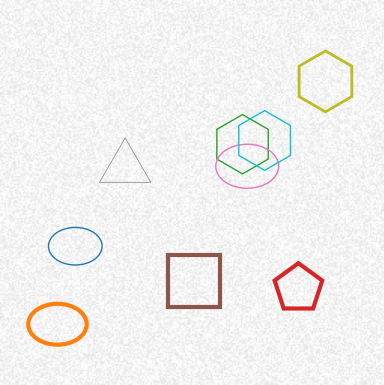[{"shape": "oval", "thickness": 1, "radius": 0.35, "center": [0.196, 0.36]}, {"shape": "oval", "thickness": 3, "radius": 0.38, "center": [0.149, 0.158]}, {"shape": "hexagon", "thickness": 1, "radius": 0.39, "center": [0.63, 0.625]}, {"shape": "pentagon", "thickness": 3, "radius": 0.33, "center": [0.775, 0.251]}, {"shape": "square", "thickness": 3, "radius": 0.34, "center": [0.504, 0.271]}, {"shape": "oval", "thickness": 1, "radius": 0.41, "center": [0.642, 0.568]}, {"shape": "triangle", "thickness": 0.5, "radius": 0.38, "center": [0.325, 0.565]}, {"shape": "hexagon", "thickness": 2, "radius": 0.4, "center": [0.845, 0.789]}, {"shape": "hexagon", "thickness": 1, "radius": 0.39, "center": [0.687, 0.635]}]